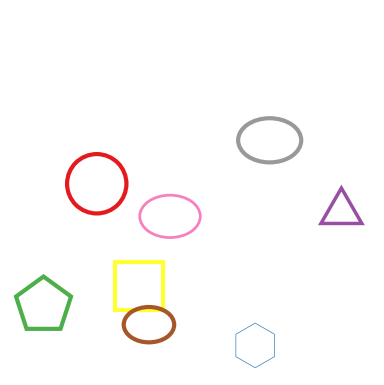[{"shape": "circle", "thickness": 3, "radius": 0.39, "center": [0.251, 0.523]}, {"shape": "hexagon", "thickness": 0.5, "radius": 0.29, "center": [0.663, 0.103]}, {"shape": "pentagon", "thickness": 3, "radius": 0.38, "center": [0.113, 0.207]}, {"shape": "triangle", "thickness": 2.5, "radius": 0.31, "center": [0.887, 0.45]}, {"shape": "square", "thickness": 3, "radius": 0.31, "center": [0.361, 0.257]}, {"shape": "oval", "thickness": 3, "radius": 0.33, "center": [0.387, 0.157]}, {"shape": "oval", "thickness": 2, "radius": 0.39, "center": [0.442, 0.438]}, {"shape": "oval", "thickness": 3, "radius": 0.41, "center": [0.7, 0.636]}]